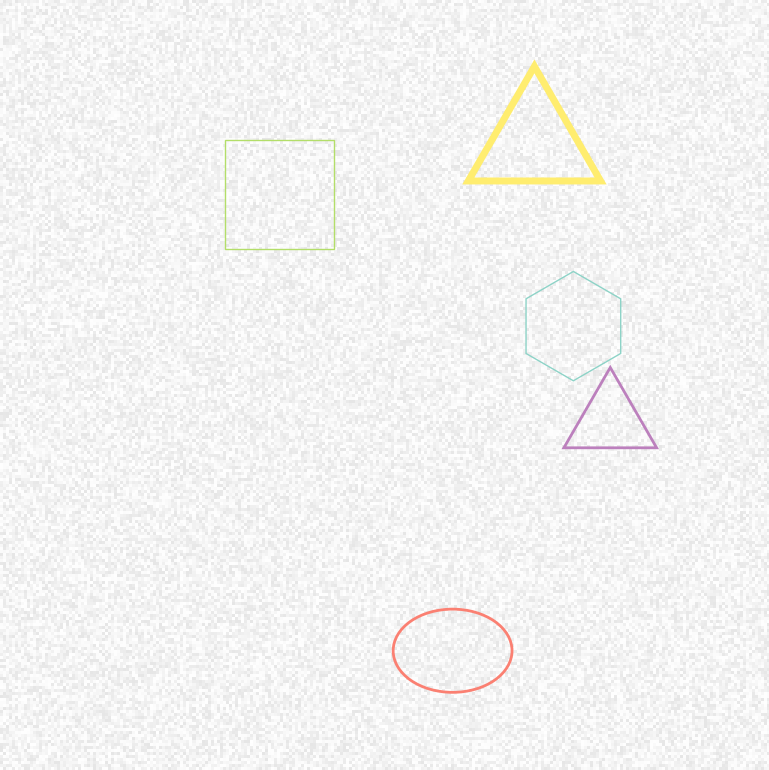[{"shape": "hexagon", "thickness": 0.5, "radius": 0.35, "center": [0.745, 0.576]}, {"shape": "oval", "thickness": 1, "radius": 0.39, "center": [0.588, 0.155]}, {"shape": "square", "thickness": 0.5, "radius": 0.35, "center": [0.363, 0.748]}, {"shape": "triangle", "thickness": 1, "radius": 0.35, "center": [0.793, 0.453]}, {"shape": "triangle", "thickness": 2.5, "radius": 0.5, "center": [0.694, 0.815]}]